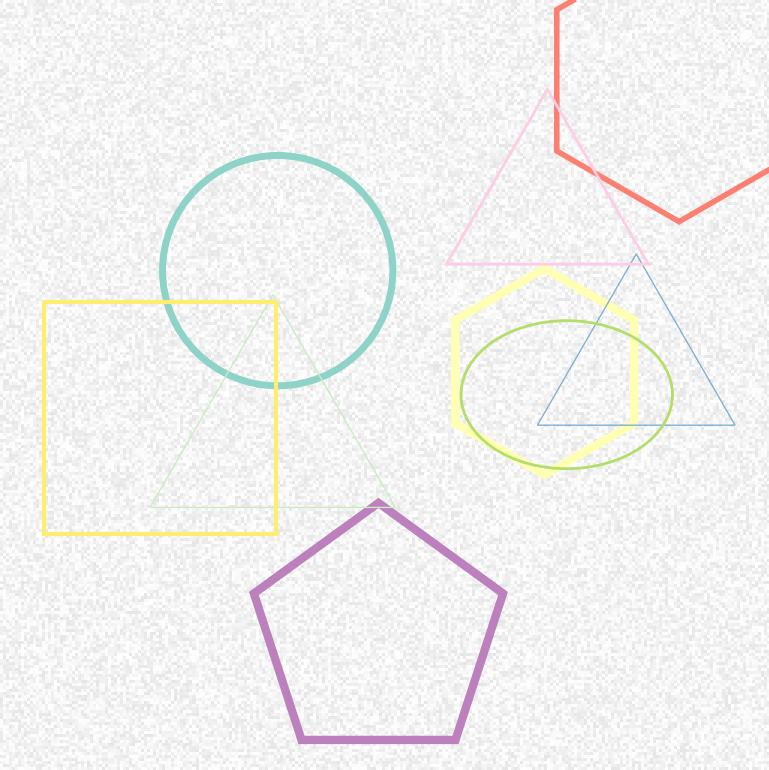[{"shape": "circle", "thickness": 2.5, "radius": 0.75, "center": [0.361, 0.649]}, {"shape": "hexagon", "thickness": 3, "radius": 0.67, "center": [0.707, 0.517]}, {"shape": "hexagon", "thickness": 2, "radius": 0.92, "center": [0.882, 0.896]}, {"shape": "triangle", "thickness": 0.5, "radius": 0.74, "center": [0.826, 0.522]}, {"shape": "oval", "thickness": 1, "radius": 0.69, "center": [0.736, 0.487]}, {"shape": "triangle", "thickness": 1, "radius": 0.76, "center": [0.711, 0.733]}, {"shape": "pentagon", "thickness": 3, "radius": 0.85, "center": [0.492, 0.177]}, {"shape": "triangle", "thickness": 0.5, "radius": 0.92, "center": [0.354, 0.433]}, {"shape": "square", "thickness": 1.5, "radius": 0.75, "center": [0.208, 0.457]}]